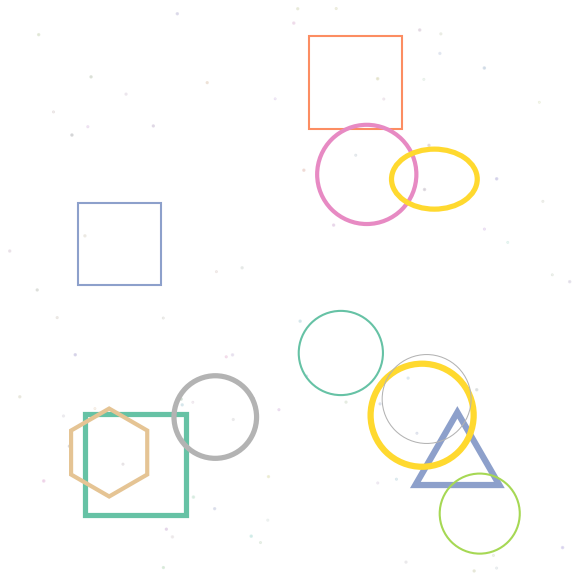[{"shape": "square", "thickness": 2.5, "radius": 0.44, "center": [0.235, 0.194]}, {"shape": "circle", "thickness": 1, "radius": 0.36, "center": [0.59, 0.388]}, {"shape": "square", "thickness": 1, "radius": 0.4, "center": [0.616, 0.856]}, {"shape": "triangle", "thickness": 3, "radius": 0.42, "center": [0.792, 0.201]}, {"shape": "square", "thickness": 1, "radius": 0.36, "center": [0.207, 0.576]}, {"shape": "circle", "thickness": 2, "radius": 0.43, "center": [0.635, 0.697]}, {"shape": "circle", "thickness": 1, "radius": 0.35, "center": [0.831, 0.11]}, {"shape": "circle", "thickness": 3, "radius": 0.45, "center": [0.731, 0.28]}, {"shape": "oval", "thickness": 2.5, "radius": 0.37, "center": [0.752, 0.689]}, {"shape": "hexagon", "thickness": 2, "radius": 0.38, "center": [0.189, 0.216]}, {"shape": "circle", "thickness": 0.5, "radius": 0.38, "center": [0.739, 0.308]}, {"shape": "circle", "thickness": 2.5, "radius": 0.36, "center": [0.373, 0.277]}]